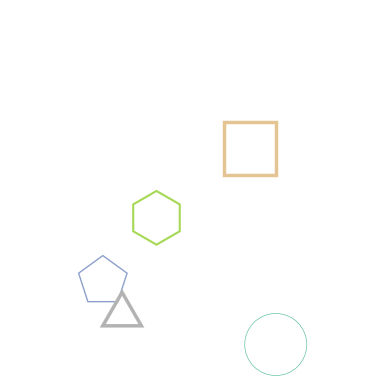[{"shape": "circle", "thickness": 0.5, "radius": 0.4, "center": [0.716, 0.105]}, {"shape": "pentagon", "thickness": 1, "radius": 0.33, "center": [0.267, 0.27]}, {"shape": "hexagon", "thickness": 1.5, "radius": 0.35, "center": [0.406, 0.434]}, {"shape": "square", "thickness": 2.5, "radius": 0.34, "center": [0.649, 0.613]}, {"shape": "triangle", "thickness": 2.5, "radius": 0.29, "center": [0.317, 0.183]}]